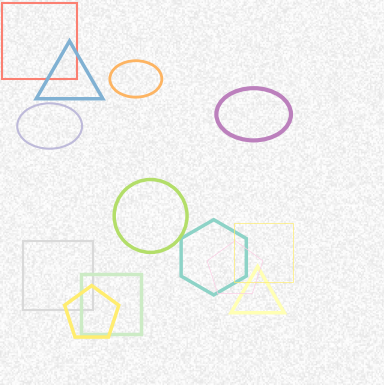[{"shape": "hexagon", "thickness": 2.5, "radius": 0.49, "center": [0.555, 0.332]}, {"shape": "triangle", "thickness": 2.5, "radius": 0.4, "center": [0.669, 0.228]}, {"shape": "oval", "thickness": 1.5, "radius": 0.42, "center": [0.129, 0.673]}, {"shape": "square", "thickness": 1.5, "radius": 0.49, "center": [0.102, 0.893]}, {"shape": "triangle", "thickness": 2.5, "radius": 0.5, "center": [0.181, 0.793]}, {"shape": "oval", "thickness": 2, "radius": 0.34, "center": [0.353, 0.795]}, {"shape": "circle", "thickness": 2.5, "radius": 0.47, "center": [0.391, 0.439]}, {"shape": "pentagon", "thickness": 0.5, "radius": 0.38, "center": [0.61, 0.299]}, {"shape": "square", "thickness": 1.5, "radius": 0.45, "center": [0.151, 0.284]}, {"shape": "oval", "thickness": 3, "radius": 0.48, "center": [0.659, 0.703]}, {"shape": "square", "thickness": 2.5, "radius": 0.39, "center": [0.287, 0.209]}, {"shape": "pentagon", "thickness": 2.5, "radius": 0.37, "center": [0.238, 0.184]}, {"shape": "square", "thickness": 0.5, "radius": 0.39, "center": [0.684, 0.344]}]